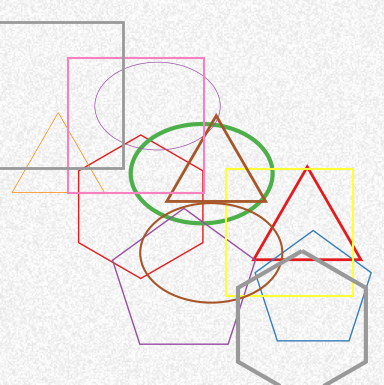[{"shape": "hexagon", "thickness": 1, "radius": 0.93, "center": [0.366, 0.463]}, {"shape": "triangle", "thickness": 2, "radius": 0.8, "center": [0.798, 0.406]}, {"shape": "pentagon", "thickness": 1, "radius": 0.79, "center": [0.813, 0.243]}, {"shape": "oval", "thickness": 3, "radius": 0.92, "center": [0.524, 0.549]}, {"shape": "oval", "thickness": 0.5, "radius": 0.81, "center": [0.409, 0.724]}, {"shape": "pentagon", "thickness": 1, "radius": 0.98, "center": [0.478, 0.264]}, {"shape": "triangle", "thickness": 0.5, "radius": 0.69, "center": [0.151, 0.569]}, {"shape": "square", "thickness": 1.5, "radius": 0.83, "center": [0.752, 0.396]}, {"shape": "triangle", "thickness": 2, "radius": 0.74, "center": [0.562, 0.551]}, {"shape": "oval", "thickness": 1.5, "radius": 0.92, "center": [0.549, 0.343]}, {"shape": "square", "thickness": 1.5, "radius": 0.88, "center": [0.354, 0.674]}, {"shape": "hexagon", "thickness": 3, "radius": 0.96, "center": [0.784, 0.156]}, {"shape": "square", "thickness": 2, "radius": 0.95, "center": [0.13, 0.754]}]